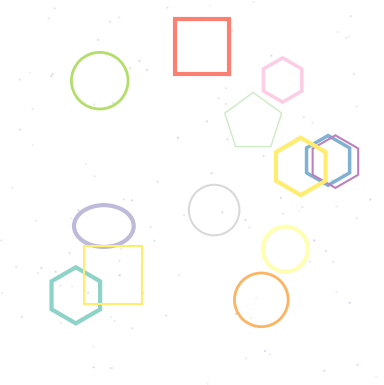[{"shape": "hexagon", "thickness": 3, "radius": 0.36, "center": [0.197, 0.233]}, {"shape": "circle", "thickness": 3, "radius": 0.29, "center": [0.741, 0.353]}, {"shape": "oval", "thickness": 3, "radius": 0.39, "center": [0.27, 0.413]}, {"shape": "square", "thickness": 3, "radius": 0.35, "center": [0.525, 0.879]}, {"shape": "hexagon", "thickness": 2.5, "radius": 0.32, "center": [0.852, 0.583]}, {"shape": "circle", "thickness": 2, "radius": 0.35, "center": [0.679, 0.221]}, {"shape": "circle", "thickness": 2, "radius": 0.37, "center": [0.259, 0.79]}, {"shape": "hexagon", "thickness": 2.5, "radius": 0.29, "center": [0.734, 0.792]}, {"shape": "circle", "thickness": 1.5, "radius": 0.33, "center": [0.556, 0.454]}, {"shape": "hexagon", "thickness": 1.5, "radius": 0.34, "center": [0.871, 0.58]}, {"shape": "pentagon", "thickness": 1, "radius": 0.39, "center": [0.658, 0.682]}, {"shape": "hexagon", "thickness": 3, "radius": 0.37, "center": [0.781, 0.568]}, {"shape": "square", "thickness": 1.5, "radius": 0.38, "center": [0.293, 0.285]}]